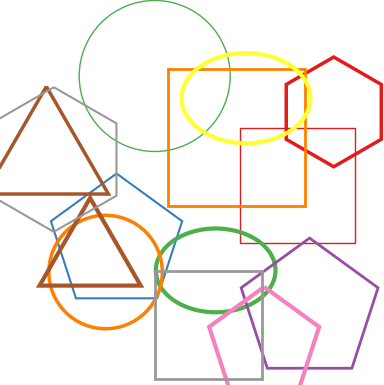[{"shape": "square", "thickness": 1, "radius": 0.75, "center": [0.774, 0.518]}, {"shape": "hexagon", "thickness": 2.5, "radius": 0.71, "center": [0.867, 0.709]}, {"shape": "pentagon", "thickness": 1.5, "radius": 0.9, "center": [0.303, 0.37]}, {"shape": "circle", "thickness": 1, "radius": 0.98, "center": [0.402, 0.803]}, {"shape": "oval", "thickness": 3, "radius": 0.78, "center": [0.56, 0.298]}, {"shape": "pentagon", "thickness": 2, "radius": 0.93, "center": [0.804, 0.195]}, {"shape": "circle", "thickness": 2.5, "radius": 0.74, "center": [0.274, 0.293]}, {"shape": "square", "thickness": 2, "radius": 0.89, "center": [0.614, 0.643]}, {"shape": "oval", "thickness": 3, "radius": 0.84, "center": [0.639, 0.745]}, {"shape": "triangle", "thickness": 3, "radius": 0.76, "center": [0.234, 0.334]}, {"shape": "triangle", "thickness": 2.5, "radius": 0.93, "center": [0.12, 0.589]}, {"shape": "pentagon", "thickness": 3, "radius": 0.75, "center": [0.686, 0.105]}, {"shape": "square", "thickness": 2, "radius": 0.7, "center": [0.541, 0.156]}, {"shape": "hexagon", "thickness": 1.5, "radius": 0.94, "center": [0.14, 0.586]}]